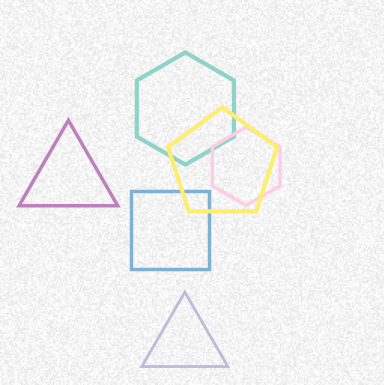[{"shape": "hexagon", "thickness": 3, "radius": 0.73, "center": [0.481, 0.718]}, {"shape": "triangle", "thickness": 2, "radius": 0.64, "center": [0.48, 0.112]}, {"shape": "square", "thickness": 2.5, "radius": 0.51, "center": [0.443, 0.401]}, {"shape": "hexagon", "thickness": 2.5, "radius": 0.51, "center": [0.639, 0.568]}, {"shape": "triangle", "thickness": 2.5, "radius": 0.74, "center": [0.178, 0.54]}, {"shape": "pentagon", "thickness": 3, "radius": 0.75, "center": [0.578, 0.572]}]